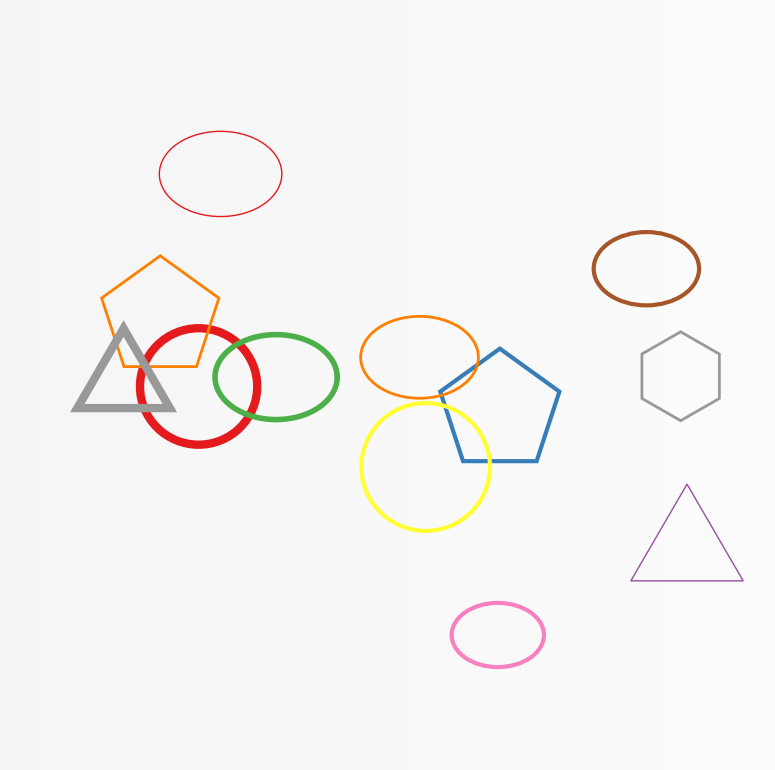[{"shape": "oval", "thickness": 0.5, "radius": 0.4, "center": [0.285, 0.774]}, {"shape": "circle", "thickness": 3, "radius": 0.38, "center": [0.256, 0.498]}, {"shape": "pentagon", "thickness": 1.5, "radius": 0.4, "center": [0.645, 0.466]}, {"shape": "oval", "thickness": 2, "radius": 0.39, "center": [0.356, 0.51]}, {"shape": "triangle", "thickness": 0.5, "radius": 0.42, "center": [0.886, 0.287]}, {"shape": "pentagon", "thickness": 1, "radius": 0.4, "center": [0.207, 0.588]}, {"shape": "oval", "thickness": 1, "radius": 0.38, "center": [0.541, 0.536]}, {"shape": "circle", "thickness": 1.5, "radius": 0.41, "center": [0.549, 0.394]}, {"shape": "oval", "thickness": 1.5, "radius": 0.34, "center": [0.834, 0.651]}, {"shape": "oval", "thickness": 1.5, "radius": 0.3, "center": [0.642, 0.175]}, {"shape": "triangle", "thickness": 3, "radius": 0.34, "center": [0.159, 0.504]}, {"shape": "hexagon", "thickness": 1, "radius": 0.29, "center": [0.878, 0.511]}]